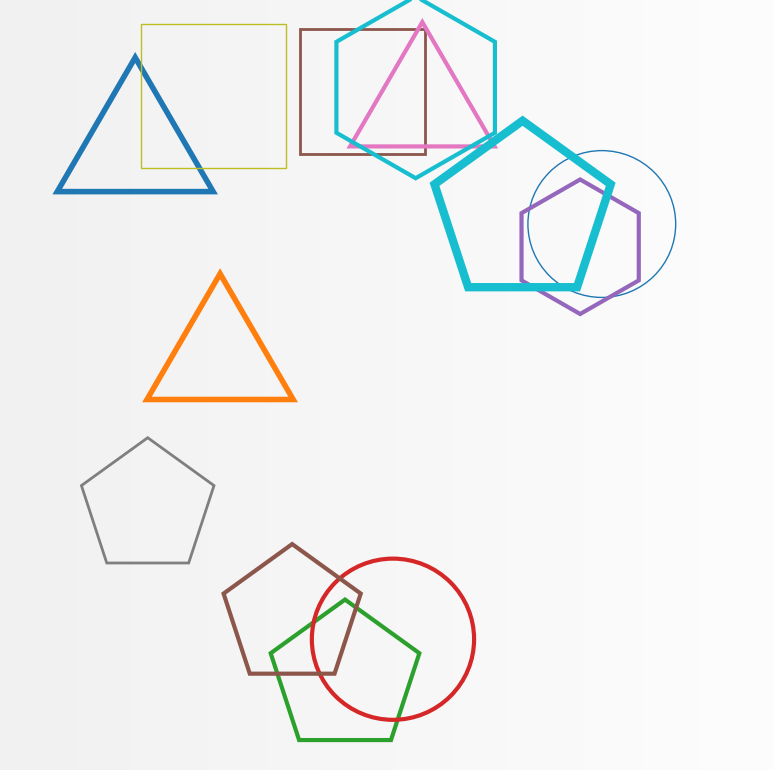[{"shape": "circle", "thickness": 0.5, "radius": 0.48, "center": [0.777, 0.709]}, {"shape": "triangle", "thickness": 2, "radius": 0.58, "center": [0.174, 0.809]}, {"shape": "triangle", "thickness": 2, "radius": 0.54, "center": [0.284, 0.536]}, {"shape": "pentagon", "thickness": 1.5, "radius": 0.5, "center": [0.445, 0.12]}, {"shape": "circle", "thickness": 1.5, "radius": 0.52, "center": [0.507, 0.17]}, {"shape": "hexagon", "thickness": 1.5, "radius": 0.44, "center": [0.749, 0.68]}, {"shape": "square", "thickness": 1, "radius": 0.4, "center": [0.468, 0.881]}, {"shape": "pentagon", "thickness": 1.5, "radius": 0.47, "center": [0.377, 0.2]}, {"shape": "triangle", "thickness": 1.5, "radius": 0.54, "center": [0.545, 0.864]}, {"shape": "pentagon", "thickness": 1, "radius": 0.45, "center": [0.191, 0.342]}, {"shape": "square", "thickness": 0.5, "radius": 0.47, "center": [0.276, 0.875]}, {"shape": "pentagon", "thickness": 3, "radius": 0.6, "center": [0.674, 0.724]}, {"shape": "hexagon", "thickness": 1.5, "radius": 0.59, "center": [0.536, 0.887]}]